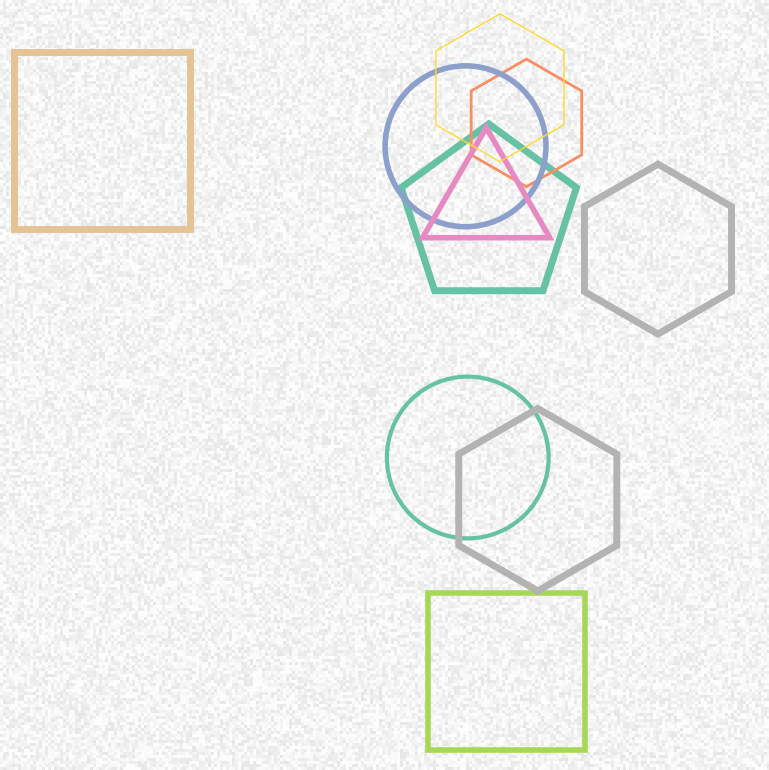[{"shape": "circle", "thickness": 1.5, "radius": 0.53, "center": [0.607, 0.406]}, {"shape": "pentagon", "thickness": 2.5, "radius": 0.6, "center": [0.635, 0.719]}, {"shape": "hexagon", "thickness": 1, "radius": 0.41, "center": [0.684, 0.84]}, {"shape": "circle", "thickness": 2, "radius": 0.52, "center": [0.605, 0.81]}, {"shape": "triangle", "thickness": 2, "radius": 0.48, "center": [0.631, 0.739]}, {"shape": "square", "thickness": 2, "radius": 0.51, "center": [0.658, 0.128]}, {"shape": "hexagon", "thickness": 0.5, "radius": 0.48, "center": [0.649, 0.886]}, {"shape": "square", "thickness": 2.5, "radius": 0.57, "center": [0.132, 0.818]}, {"shape": "hexagon", "thickness": 2.5, "radius": 0.59, "center": [0.698, 0.351]}, {"shape": "hexagon", "thickness": 2.5, "radius": 0.55, "center": [0.855, 0.677]}]